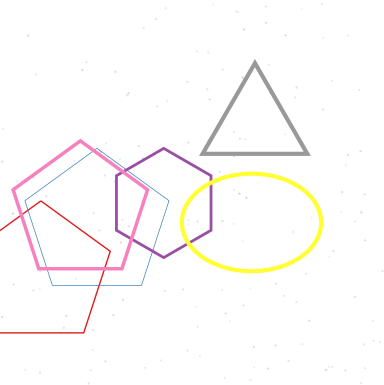[{"shape": "pentagon", "thickness": 1, "radius": 0.95, "center": [0.106, 0.289]}, {"shape": "pentagon", "thickness": 0.5, "radius": 0.98, "center": [0.252, 0.418]}, {"shape": "hexagon", "thickness": 2, "radius": 0.71, "center": [0.425, 0.473]}, {"shape": "oval", "thickness": 3, "radius": 0.91, "center": [0.653, 0.422]}, {"shape": "pentagon", "thickness": 2.5, "radius": 0.92, "center": [0.209, 0.45]}, {"shape": "triangle", "thickness": 3, "radius": 0.79, "center": [0.662, 0.679]}]